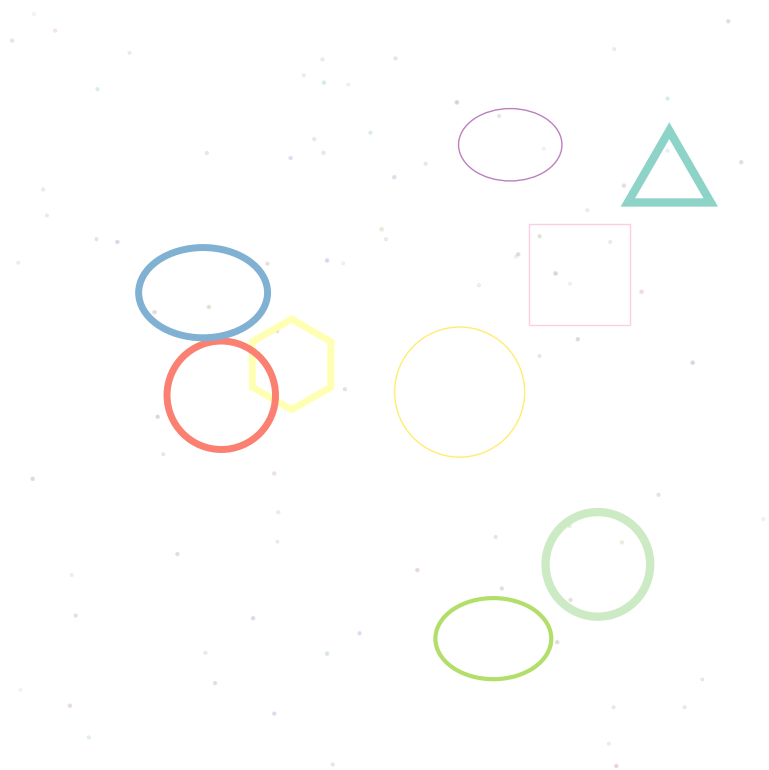[{"shape": "triangle", "thickness": 3, "radius": 0.31, "center": [0.869, 0.768]}, {"shape": "hexagon", "thickness": 2.5, "radius": 0.29, "center": [0.379, 0.527]}, {"shape": "circle", "thickness": 2.5, "radius": 0.35, "center": [0.287, 0.487]}, {"shape": "oval", "thickness": 2.5, "radius": 0.42, "center": [0.264, 0.62]}, {"shape": "oval", "thickness": 1.5, "radius": 0.38, "center": [0.641, 0.171]}, {"shape": "square", "thickness": 0.5, "radius": 0.33, "center": [0.752, 0.643]}, {"shape": "oval", "thickness": 0.5, "radius": 0.34, "center": [0.663, 0.812]}, {"shape": "circle", "thickness": 3, "radius": 0.34, "center": [0.776, 0.267]}, {"shape": "circle", "thickness": 0.5, "radius": 0.42, "center": [0.597, 0.491]}]